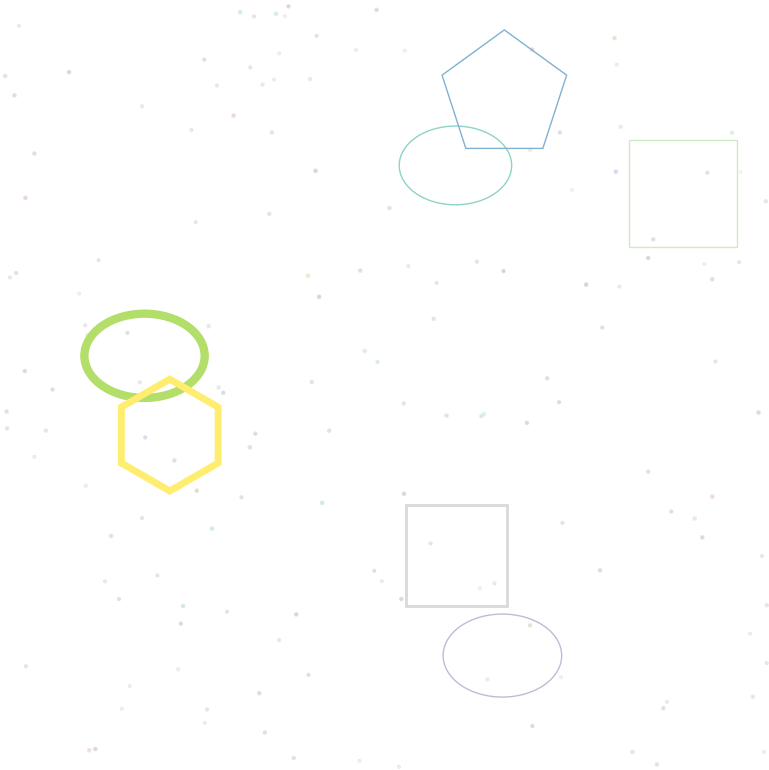[{"shape": "oval", "thickness": 0.5, "radius": 0.37, "center": [0.591, 0.785]}, {"shape": "oval", "thickness": 0.5, "radius": 0.38, "center": [0.652, 0.149]}, {"shape": "pentagon", "thickness": 0.5, "radius": 0.43, "center": [0.655, 0.876]}, {"shape": "oval", "thickness": 3, "radius": 0.39, "center": [0.188, 0.538]}, {"shape": "square", "thickness": 1, "radius": 0.33, "center": [0.593, 0.279]}, {"shape": "square", "thickness": 0.5, "radius": 0.35, "center": [0.887, 0.749]}, {"shape": "hexagon", "thickness": 2.5, "radius": 0.36, "center": [0.22, 0.435]}]